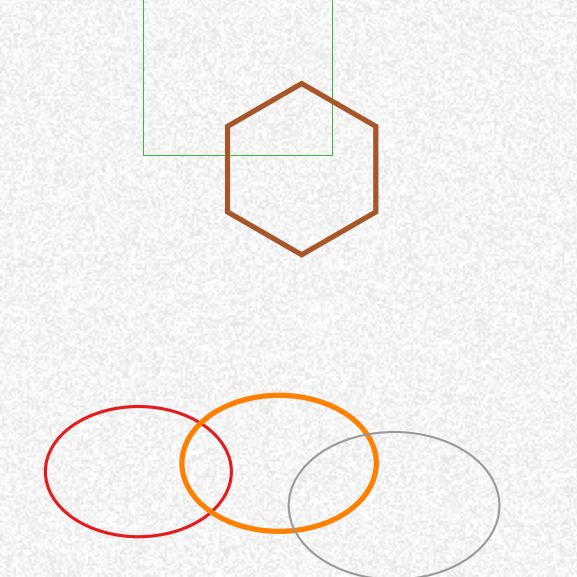[{"shape": "oval", "thickness": 1.5, "radius": 0.81, "center": [0.24, 0.182]}, {"shape": "square", "thickness": 0.5, "radius": 0.82, "center": [0.412, 0.894]}, {"shape": "oval", "thickness": 2.5, "radius": 0.84, "center": [0.483, 0.197]}, {"shape": "hexagon", "thickness": 2.5, "radius": 0.74, "center": [0.522, 0.706]}, {"shape": "oval", "thickness": 1, "radius": 0.91, "center": [0.682, 0.123]}]